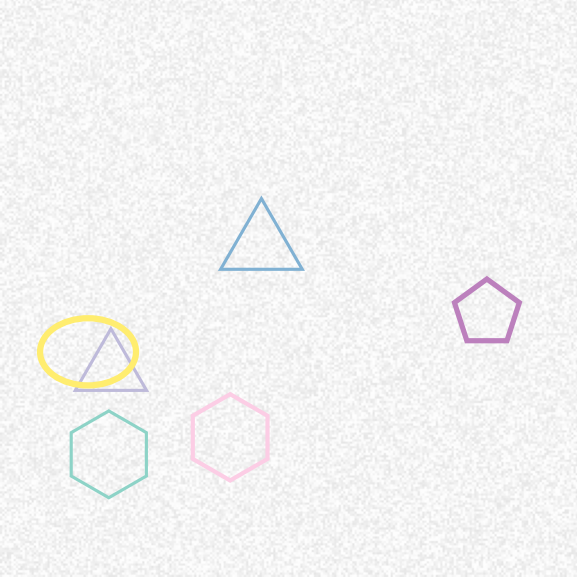[{"shape": "hexagon", "thickness": 1.5, "radius": 0.38, "center": [0.188, 0.212]}, {"shape": "triangle", "thickness": 1.5, "radius": 0.36, "center": [0.192, 0.359]}, {"shape": "triangle", "thickness": 1.5, "radius": 0.41, "center": [0.453, 0.574]}, {"shape": "hexagon", "thickness": 2, "radius": 0.37, "center": [0.399, 0.242]}, {"shape": "pentagon", "thickness": 2.5, "radius": 0.3, "center": [0.843, 0.457]}, {"shape": "oval", "thickness": 3, "radius": 0.42, "center": [0.152, 0.39]}]